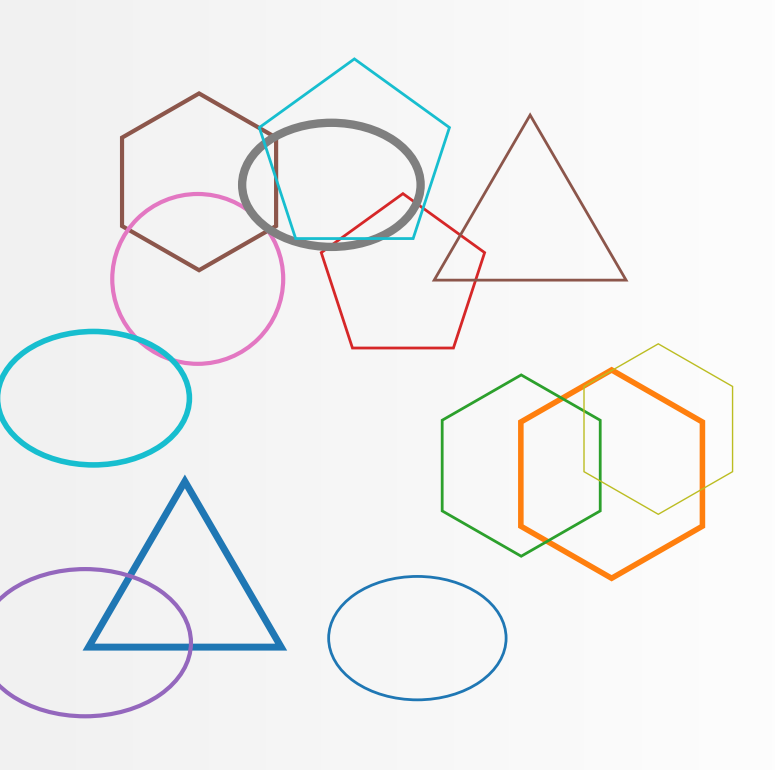[{"shape": "triangle", "thickness": 2.5, "radius": 0.72, "center": [0.239, 0.231]}, {"shape": "oval", "thickness": 1, "radius": 0.57, "center": [0.539, 0.171]}, {"shape": "hexagon", "thickness": 2, "radius": 0.68, "center": [0.789, 0.384]}, {"shape": "hexagon", "thickness": 1, "radius": 0.59, "center": [0.673, 0.395]}, {"shape": "pentagon", "thickness": 1, "radius": 0.55, "center": [0.52, 0.638]}, {"shape": "oval", "thickness": 1.5, "radius": 0.68, "center": [0.11, 0.165]}, {"shape": "triangle", "thickness": 1, "radius": 0.71, "center": [0.684, 0.708]}, {"shape": "hexagon", "thickness": 1.5, "radius": 0.57, "center": [0.257, 0.764]}, {"shape": "circle", "thickness": 1.5, "radius": 0.55, "center": [0.255, 0.638]}, {"shape": "oval", "thickness": 3, "radius": 0.58, "center": [0.428, 0.76]}, {"shape": "hexagon", "thickness": 0.5, "radius": 0.55, "center": [0.849, 0.443]}, {"shape": "pentagon", "thickness": 1, "radius": 0.64, "center": [0.457, 0.795]}, {"shape": "oval", "thickness": 2, "radius": 0.62, "center": [0.121, 0.483]}]